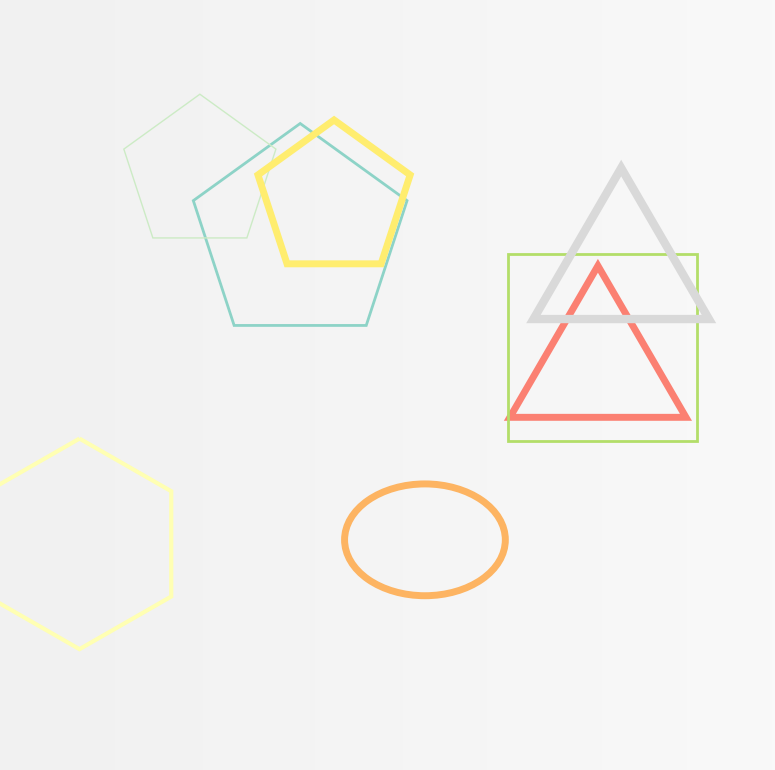[{"shape": "pentagon", "thickness": 1, "radius": 0.72, "center": [0.387, 0.695]}, {"shape": "hexagon", "thickness": 1.5, "radius": 0.68, "center": [0.103, 0.294]}, {"shape": "triangle", "thickness": 2.5, "radius": 0.66, "center": [0.772, 0.524]}, {"shape": "oval", "thickness": 2.5, "radius": 0.52, "center": [0.548, 0.299]}, {"shape": "square", "thickness": 1, "radius": 0.61, "center": [0.777, 0.548]}, {"shape": "triangle", "thickness": 3, "radius": 0.65, "center": [0.802, 0.651]}, {"shape": "pentagon", "thickness": 0.5, "radius": 0.52, "center": [0.258, 0.774]}, {"shape": "pentagon", "thickness": 2.5, "radius": 0.52, "center": [0.431, 0.741]}]